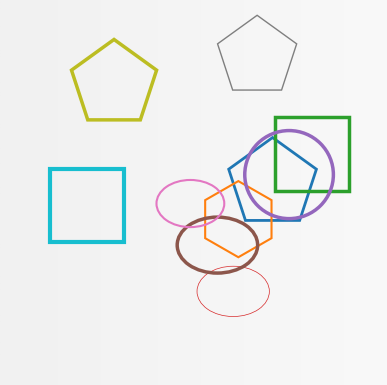[{"shape": "pentagon", "thickness": 2, "radius": 0.59, "center": [0.703, 0.524]}, {"shape": "hexagon", "thickness": 1.5, "radius": 0.49, "center": [0.615, 0.431]}, {"shape": "square", "thickness": 2.5, "radius": 0.48, "center": [0.805, 0.6]}, {"shape": "oval", "thickness": 0.5, "radius": 0.47, "center": [0.602, 0.243]}, {"shape": "circle", "thickness": 2.5, "radius": 0.57, "center": [0.746, 0.546]}, {"shape": "oval", "thickness": 2.5, "radius": 0.52, "center": [0.561, 0.363]}, {"shape": "oval", "thickness": 1.5, "radius": 0.44, "center": [0.491, 0.471]}, {"shape": "pentagon", "thickness": 1, "radius": 0.54, "center": [0.664, 0.853]}, {"shape": "pentagon", "thickness": 2.5, "radius": 0.58, "center": [0.294, 0.782]}, {"shape": "square", "thickness": 3, "radius": 0.48, "center": [0.225, 0.466]}]